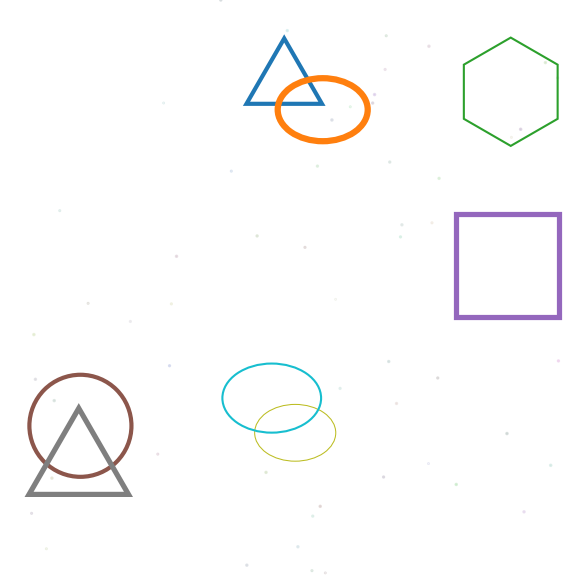[{"shape": "triangle", "thickness": 2, "radius": 0.38, "center": [0.492, 0.857]}, {"shape": "oval", "thickness": 3, "radius": 0.39, "center": [0.559, 0.809]}, {"shape": "hexagon", "thickness": 1, "radius": 0.47, "center": [0.884, 0.84]}, {"shape": "square", "thickness": 2.5, "radius": 0.45, "center": [0.879, 0.54]}, {"shape": "circle", "thickness": 2, "radius": 0.44, "center": [0.139, 0.262]}, {"shape": "triangle", "thickness": 2.5, "radius": 0.5, "center": [0.136, 0.193]}, {"shape": "oval", "thickness": 0.5, "radius": 0.35, "center": [0.511, 0.25]}, {"shape": "oval", "thickness": 1, "radius": 0.43, "center": [0.471, 0.31]}]